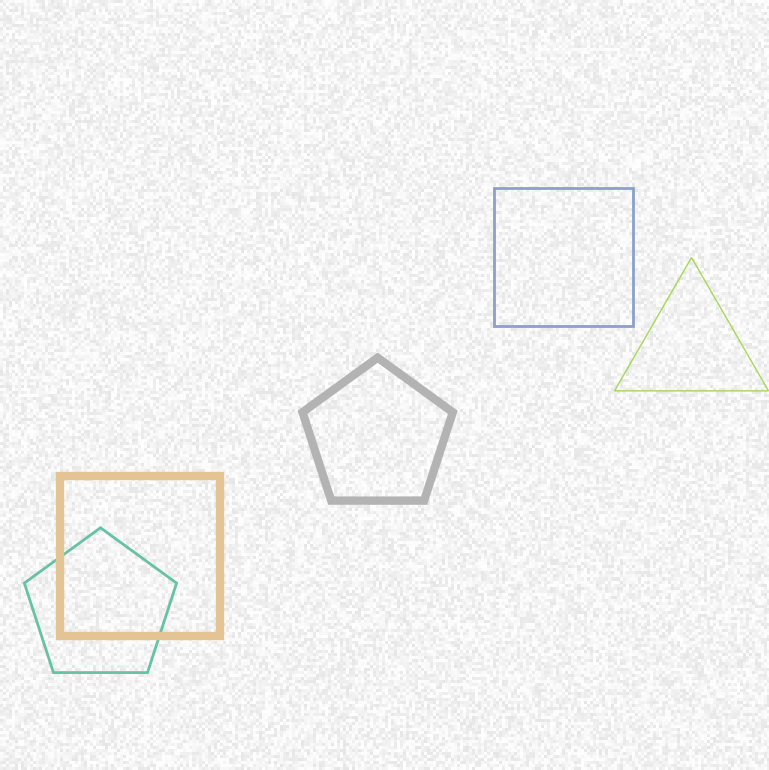[{"shape": "pentagon", "thickness": 1, "radius": 0.52, "center": [0.13, 0.211]}, {"shape": "square", "thickness": 1, "radius": 0.45, "center": [0.732, 0.666]}, {"shape": "triangle", "thickness": 0.5, "radius": 0.58, "center": [0.898, 0.55]}, {"shape": "square", "thickness": 3, "radius": 0.52, "center": [0.182, 0.278]}, {"shape": "pentagon", "thickness": 3, "radius": 0.51, "center": [0.49, 0.433]}]